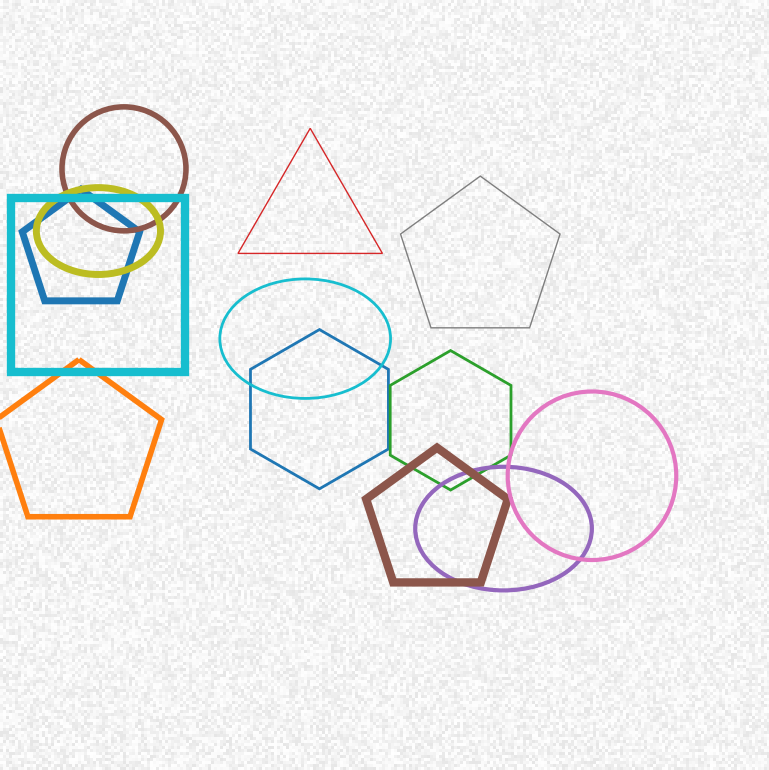[{"shape": "hexagon", "thickness": 1, "radius": 0.52, "center": [0.415, 0.469]}, {"shape": "pentagon", "thickness": 2.5, "radius": 0.4, "center": [0.105, 0.674]}, {"shape": "pentagon", "thickness": 2, "radius": 0.56, "center": [0.103, 0.42]}, {"shape": "hexagon", "thickness": 1, "radius": 0.45, "center": [0.585, 0.454]}, {"shape": "triangle", "thickness": 0.5, "radius": 0.54, "center": [0.403, 0.725]}, {"shape": "oval", "thickness": 1.5, "radius": 0.57, "center": [0.654, 0.314]}, {"shape": "pentagon", "thickness": 3, "radius": 0.48, "center": [0.568, 0.322]}, {"shape": "circle", "thickness": 2, "radius": 0.4, "center": [0.161, 0.781]}, {"shape": "circle", "thickness": 1.5, "radius": 0.55, "center": [0.769, 0.382]}, {"shape": "pentagon", "thickness": 0.5, "radius": 0.54, "center": [0.624, 0.662]}, {"shape": "oval", "thickness": 2.5, "radius": 0.4, "center": [0.128, 0.7]}, {"shape": "square", "thickness": 3, "radius": 0.56, "center": [0.127, 0.63]}, {"shape": "oval", "thickness": 1, "radius": 0.55, "center": [0.396, 0.56]}]